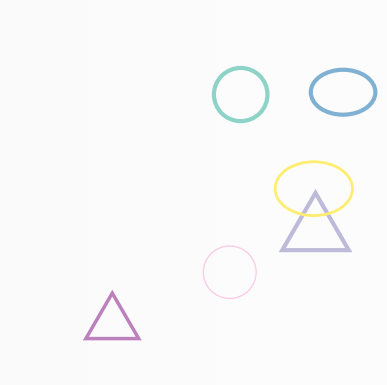[{"shape": "circle", "thickness": 3, "radius": 0.35, "center": [0.621, 0.754]}, {"shape": "triangle", "thickness": 3, "radius": 0.49, "center": [0.814, 0.4]}, {"shape": "oval", "thickness": 3, "radius": 0.42, "center": [0.885, 0.76]}, {"shape": "circle", "thickness": 1, "radius": 0.34, "center": [0.593, 0.293]}, {"shape": "triangle", "thickness": 2.5, "radius": 0.39, "center": [0.29, 0.16]}, {"shape": "oval", "thickness": 2, "radius": 0.5, "center": [0.81, 0.51]}]